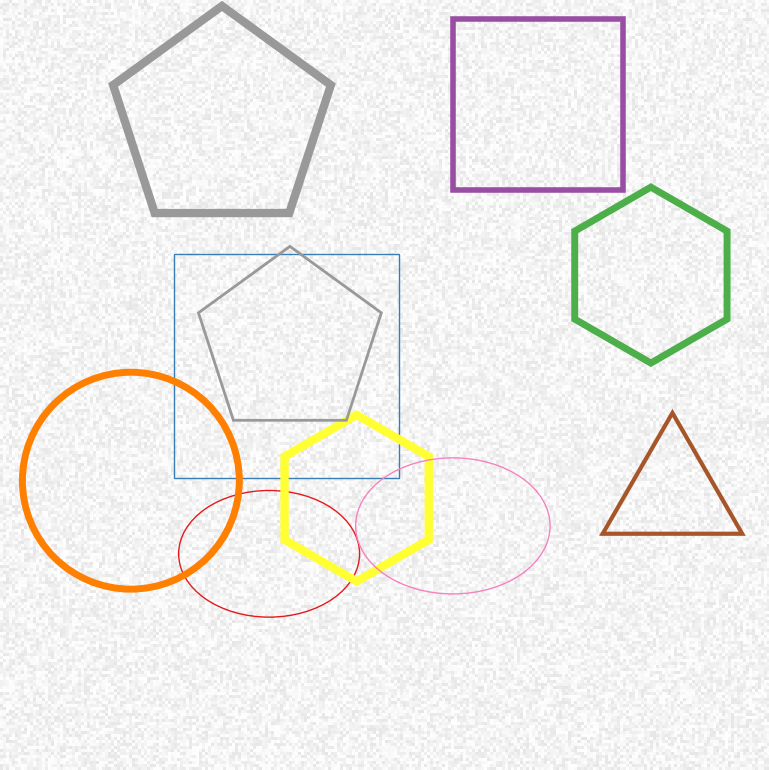[{"shape": "oval", "thickness": 0.5, "radius": 0.59, "center": [0.349, 0.281]}, {"shape": "square", "thickness": 0.5, "radius": 0.73, "center": [0.372, 0.525]}, {"shape": "hexagon", "thickness": 2.5, "radius": 0.57, "center": [0.845, 0.643]}, {"shape": "square", "thickness": 2, "radius": 0.55, "center": [0.698, 0.864]}, {"shape": "circle", "thickness": 2.5, "radius": 0.7, "center": [0.17, 0.376]}, {"shape": "hexagon", "thickness": 3, "radius": 0.54, "center": [0.463, 0.353]}, {"shape": "triangle", "thickness": 1.5, "radius": 0.52, "center": [0.873, 0.359]}, {"shape": "oval", "thickness": 0.5, "radius": 0.63, "center": [0.588, 0.317]}, {"shape": "pentagon", "thickness": 1, "radius": 0.62, "center": [0.377, 0.555]}, {"shape": "pentagon", "thickness": 3, "radius": 0.74, "center": [0.288, 0.844]}]